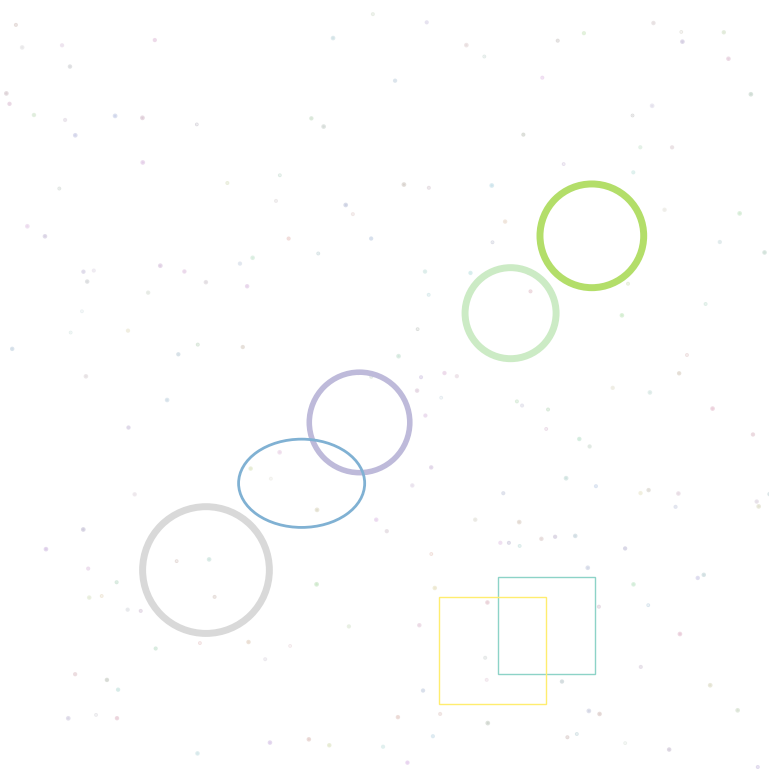[{"shape": "square", "thickness": 0.5, "radius": 0.31, "center": [0.71, 0.188]}, {"shape": "circle", "thickness": 2, "radius": 0.33, "center": [0.467, 0.451]}, {"shape": "oval", "thickness": 1, "radius": 0.41, "center": [0.392, 0.372]}, {"shape": "circle", "thickness": 2.5, "radius": 0.34, "center": [0.769, 0.694]}, {"shape": "circle", "thickness": 2.5, "radius": 0.41, "center": [0.268, 0.26]}, {"shape": "circle", "thickness": 2.5, "radius": 0.3, "center": [0.663, 0.593]}, {"shape": "square", "thickness": 0.5, "radius": 0.35, "center": [0.639, 0.155]}]